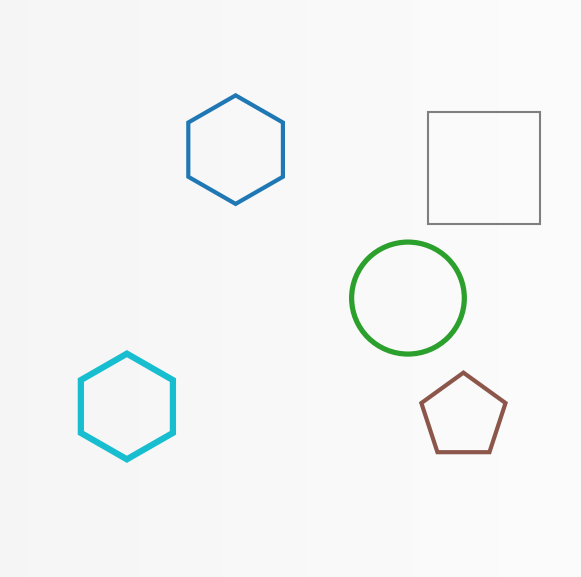[{"shape": "hexagon", "thickness": 2, "radius": 0.47, "center": [0.405, 0.74]}, {"shape": "circle", "thickness": 2.5, "radius": 0.48, "center": [0.702, 0.483]}, {"shape": "pentagon", "thickness": 2, "radius": 0.38, "center": [0.797, 0.278]}, {"shape": "square", "thickness": 1, "radius": 0.48, "center": [0.833, 0.709]}, {"shape": "hexagon", "thickness": 3, "radius": 0.46, "center": [0.218, 0.295]}]